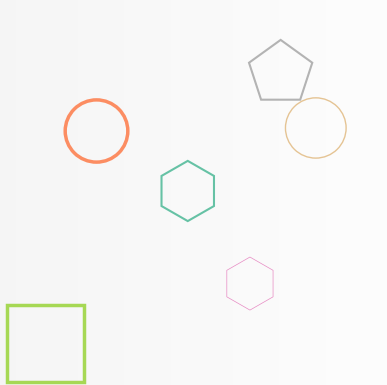[{"shape": "hexagon", "thickness": 1.5, "radius": 0.39, "center": [0.485, 0.504]}, {"shape": "circle", "thickness": 2.5, "radius": 0.4, "center": [0.249, 0.66]}, {"shape": "hexagon", "thickness": 0.5, "radius": 0.34, "center": [0.645, 0.263]}, {"shape": "square", "thickness": 2.5, "radius": 0.5, "center": [0.117, 0.108]}, {"shape": "circle", "thickness": 1, "radius": 0.39, "center": [0.815, 0.668]}, {"shape": "pentagon", "thickness": 1.5, "radius": 0.43, "center": [0.724, 0.811]}]